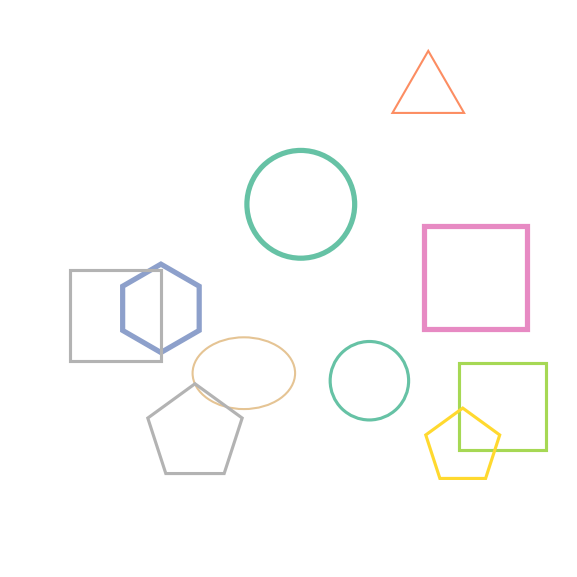[{"shape": "circle", "thickness": 1.5, "radius": 0.34, "center": [0.64, 0.34]}, {"shape": "circle", "thickness": 2.5, "radius": 0.47, "center": [0.521, 0.645]}, {"shape": "triangle", "thickness": 1, "radius": 0.36, "center": [0.742, 0.839]}, {"shape": "hexagon", "thickness": 2.5, "radius": 0.38, "center": [0.279, 0.465]}, {"shape": "square", "thickness": 2.5, "radius": 0.45, "center": [0.824, 0.518]}, {"shape": "square", "thickness": 1.5, "radius": 0.38, "center": [0.87, 0.296]}, {"shape": "pentagon", "thickness": 1.5, "radius": 0.34, "center": [0.801, 0.225]}, {"shape": "oval", "thickness": 1, "radius": 0.44, "center": [0.422, 0.353]}, {"shape": "pentagon", "thickness": 1.5, "radius": 0.43, "center": [0.338, 0.249]}, {"shape": "square", "thickness": 1.5, "radius": 0.39, "center": [0.2, 0.453]}]